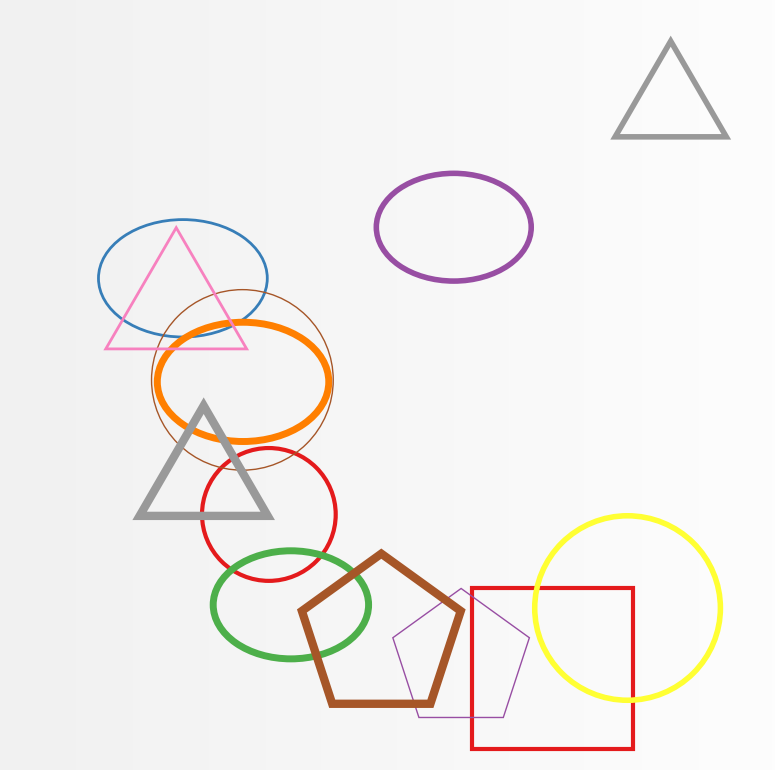[{"shape": "circle", "thickness": 1.5, "radius": 0.43, "center": [0.347, 0.332]}, {"shape": "square", "thickness": 1.5, "radius": 0.52, "center": [0.713, 0.132]}, {"shape": "oval", "thickness": 1, "radius": 0.54, "center": [0.236, 0.639]}, {"shape": "oval", "thickness": 2.5, "radius": 0.5, "center": [0.375, 0.215]}, {"shape": "pentagon", "thickness": 0.5, "radius": 0.46, "center": [0.595, 0.143]}, {"shape": "oval", "thickness": 2, "radius": 0.5, "center": [0.586, 0.705]}, {"shape": "oval", "thickness": 2.5, "radius": 0.55, "center": [0.314, 0.504]}, {"shape": "circle", "thickness": 2, "radius": 0.6, "center": [0.81, 0.21]}, {"shape": "pentagon", "thickness": 3, "radius": 0.54, "center": [0.492, 0.173]}, {"shape": "circle", "thickness": 0.5, "radius": 0.59, "center": [0.313, 0.507]}, {"shape": "triangle", "thickness": 1, "radius": 0.52, "center": [0.227, 0.599]}, {"shape": "triangle", "thickness": 2, "radius": 0.41, "center": [0.865, 0.864]}, {"shape": "triangle", "thickness": 3, "radius": 0.48, "center": [0.263, 0.378]}]